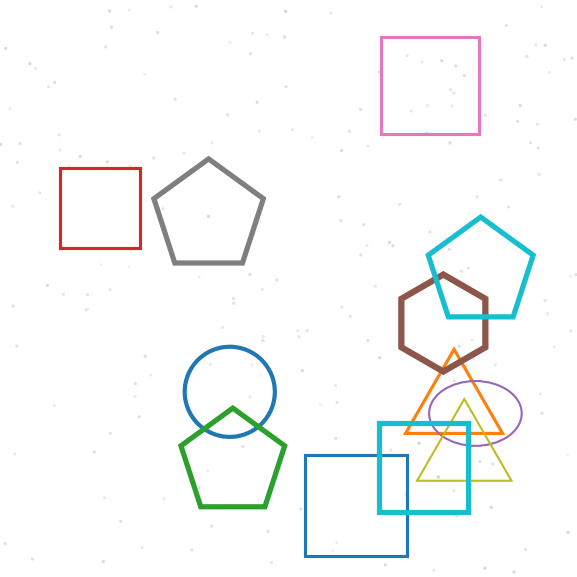[{"shape": "square", "thickness": 1.5, "radius": 0.44, "center": [0.617, 0.124]}, {"shape": "circle", "thickness": 2, "radius": 0.39, "center": [0.398, 0.321]}, {"shape": "triangle", "thickness": 1.5, "radius": 0.49, "center": [0.786, 0.297]}, {"shape": "pentagon", "thickness": 2.5, "radius": 0.47, "center": [0.403, 0.198]}, {"shape": "square", "thickness": 1.5, "radius": 0.35, "center": [0.174, 0.64]}, {"shape": "oval", "thickness": 1, "radius": 0.4, "center": [0.823, 0.283]}, {"shape": "hexagon", "thickness": 3, "radius": 0.42, "center": [0.768, 0.44]}, {"shape": "square", "thickness": 1.5, "radius": 0.42, "center": [0.745, 0.852]}, {"shape": "pentagon", "thickness": 2.5, "radius": 0.5, "center": [0.361, 0.624]}, {"shape": "triangle", "thickness": 1, "radius": 0.47, "center": [0.804, 0.214]}, {"shape": "pentagon", "thickness": 2.5, "radius": 0.48, "center": [0.832, 0.528]}, {"shape": "square", "thickness": 2.5, "radius": 0.39, "center": [0.733, 0.19]}]